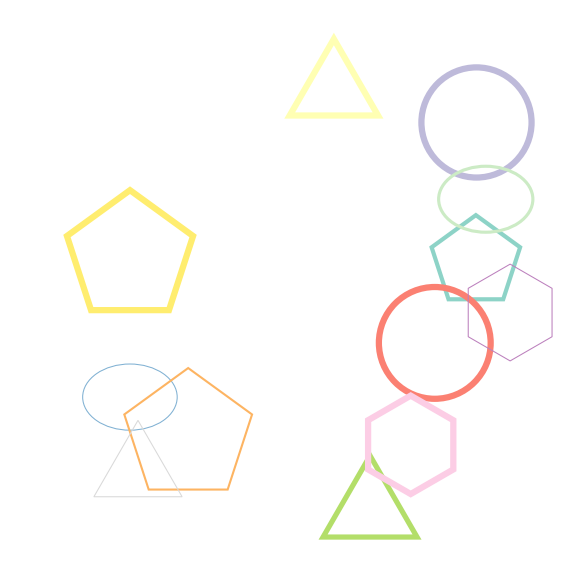[{"shape": "pentagon", "thickness": 2, "radius": 0.4, "center": [0.824, 0.546]}, {"shape": "triangle", "thickness": 3, "radius": 0.44, "center": [0.578, 0.843]}, {"shape": "circle", "thickness": 3, "radius": 0.48, "center": [0.825, 0.787]}, {"shape": "circle", "thickness": 3, "radius": 0.48, "center": [0.753, 0.405]}, {"shape": "oval", "thickness": 0.5, "radius": 0.41, "center": [0.225, 0.312]}, {"shape": "pentagon", "thickness": 1, "radius": 0.58, "center": [0.326, 0.246]}, {"shape": "triangle", "thickness": 2.5, "radius": 0.47, "center": [0.641, 0.116]}, {"shape": "hexagon", "thickness": 3, "radius": 0.43, "center": [0.711, 0.229]}, {"shape": "triangle", "thickness": 0.5, "radius": 0.44, "center": [0.239, 0.183]}, {"shape": "hexagon", "thickness": 0.5, "radius": 0.42, "center": [0.883, 0.458]}, {"shape": "oval", "thickness": 1.5, "radius": 0.41, "center": [0.841, 0.654]}, {"shape": "pentagon", "thickness": 3, "radius": 0.57, "center": [0.225, 0.555]}]